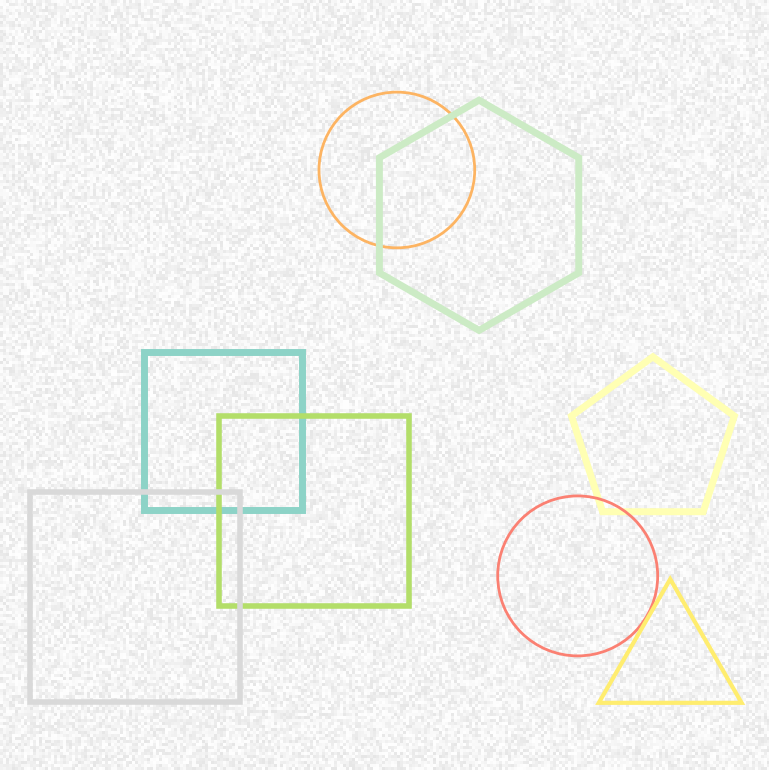[{"shape": "square", "thickness": 2.5, "radius": 0.51, "center": [0.29, 0.44]}, {"shape": "pentagon", "thickness": 2.5, "radius": 0.56, "center": [0.848, 0.425]}, {"shape": "circle", "thickness": 1, "radius": 0.52, "center": [0.75, 0.252]}, {"shape": "circle", "thickness": 1, "radius": 0.51, "center": [0.515, 0.779]}, {"shape": "square", "thickness": 2, "radius": 0.62, "center": [0.408, 0.337]}, {"shape": "square", "thickness": 2, "radius": 0.68, "center": [0.175, 0.225]}, {"shape": "hexagon", "thickness": 2.5, "radius": 0.75, "center": [0.622, 0.72]}, {"shape": "triangle", "thickness": 1.5, "radius": 0.54, "center": [0.87, 0.141]}]